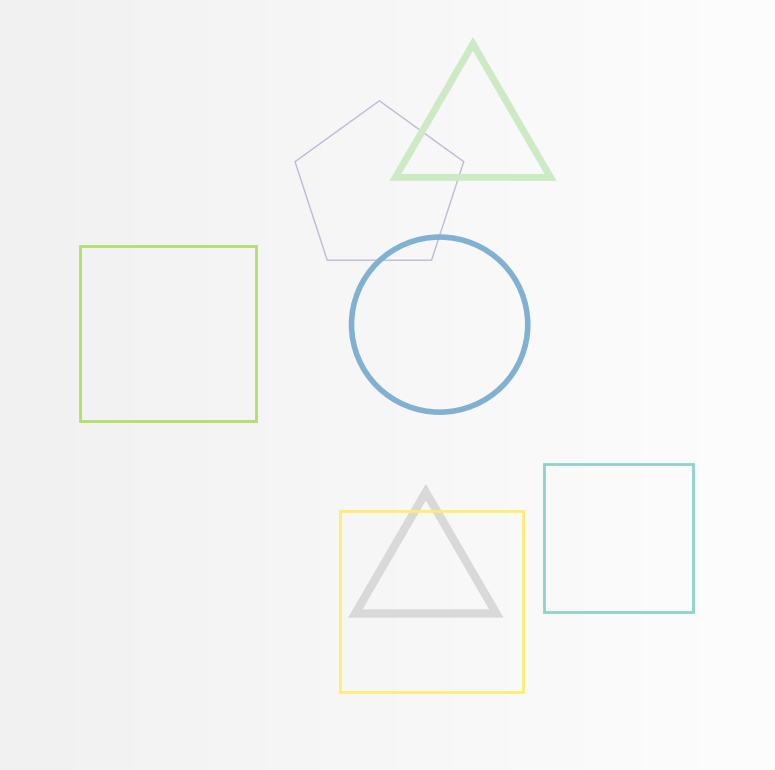[{"shape": "square", "thickness": 1, "radius": 0.48, "center": [0.798, 0.302]}, {"shape": "pentagon", "thickness": 0.5, "radius": 0.57, "center": [0.49, 0.755]}, {"shape": "circle", "thickness": 2, "radius": 0.57, "center": [0.567, 0.578]}, {"shape": "square", "thickness": 1, "radius": 0.57, "center": [0.217, 0.567]}, {"shape": "triangle", "thickness": 3, "radius": 0.53, "center": [0.549, 0.256]}, {"shape": "triangle", "thickness": 2.5, "radius": 0.58, "center": [0.61, 0.827]}, {"shape": "square", "thickness": 1, "radius": 0.59, "center": [0.557, 0.219]}]